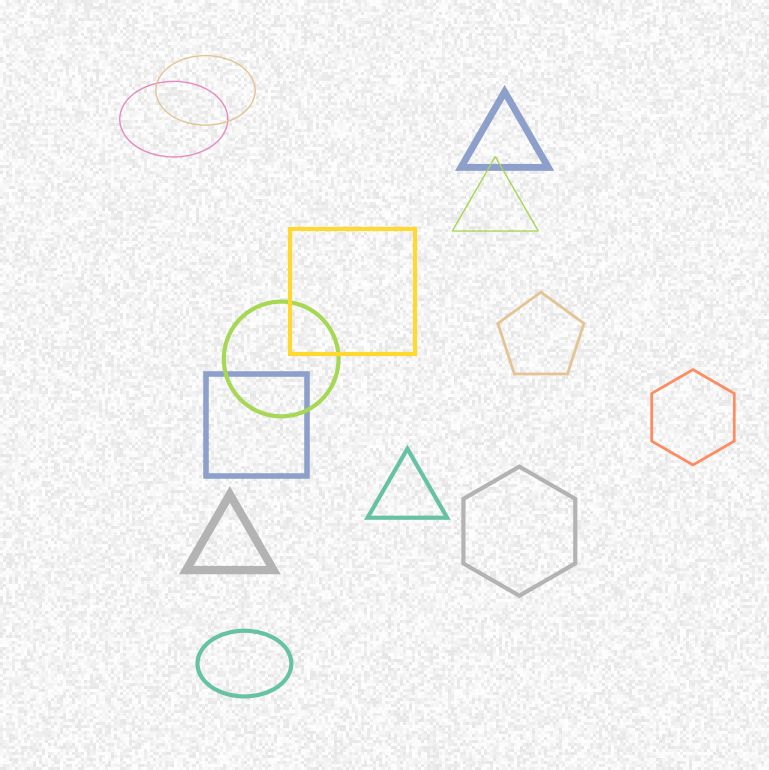[{"shape": "oval", "thickness": 1.5, "radius": 0.3, "center": [0.317, 0.138]}, {"shape": "triangle", "thickness": 1.5, "radius": 0.3, "center": [0.529, 0.357]}, {"shape": "hexagon", "thickness": 1, "radius": 0.31, "center": [0.9, 0.458]}, {"shape": "triangle", "thickness": 2.5, "radius": 0.33, "center": [0.655, 0.815]}, {"shape": "square", "thickness": 2, "radius": 0.33, "center": [0.333, 0.448]}, {"shape": "oval", "thickness": 0.5, "radius": 0.35, "center": [0.226, 0.845]}, {"shape": "triangle", "thickness": 0.5, "radius": 0.32, "center": [0.643, 0.732]}, {"shape": "circle", "thickness": 1.5, "radius": 0.37, "center": [0.365, 0.534]}, {"shape": "square", "thickness": 1.5, "radius": 0.41, "center": [0.458, 0.622]}, {"shape": "oval", "thickness": 0.5, "radius": 0.32, "center": [0.267, 0.883]}, {"shape": "pentagon", "thickness": 1, "radius": 0.29, "center": [0.702, 0.562]}, {"shape": "triangle", "thickness": 3, "radius": 0.33, "center": [0.299, 0.292]}, {"shape": "hexagon", "thickness": 1.5, "radius": 0.42, "center": [0.674, 0.31]}]